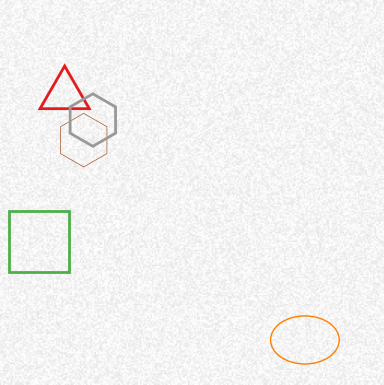[{"shape": "triangle", "thickness": 2, "radius": 0.37, "center": [0.168, 0.755]}, {"shape": "square", "thickness": 2, "radius": 0.39, "center": [0.101, 0.372]}, {"shape": "oval", "thickness": 1, "radius": 0.45, "center": [0.792, 0.117]}, {"shape": "hexagon", "thickness": 0.5, "radius": 0.35, "center": [0.217, 0.636]}, {"shape": "hexagon", "thickness": 2, "radius": 0.34, "center": [0.241, 0.688]}]